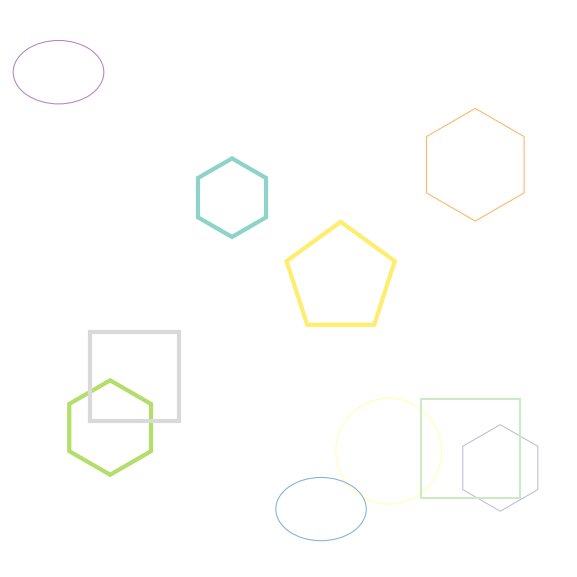[{"shape": "hexagon", "thickness": 2, "radius": 0.34, "center": [0.402, 0.657]}, {"shape": "circle", "thickness": 0.5, "radius": 0.46, "center": [0.673, 0.218]}, {"shape": "hexagon", "thickness": 0.5, "radius": 0.37, "center": [0.866, 0.189]}, {"shape": "oval", "thickness": 0.5, "radius": 0.39, "center": [0.556, 0.118]}, {"shape": "hexagon", "thickness": 0.5, "radius": 0.49, "center": [0.823, 0.714]}, {"shape": "hexagon", "thickness": 2, "radius": 0.41, "center": [0.191, 0.259]}, {"shape": "square", "thickness": 2, "radius": 0.38, "center": [0.233, 0.347]}, {"shape": "oval", "thickness": 0.5, "radius": 0.39, "center": [0.101, 0.874]}, {"shape": "square", "thickness": 1, "radius": 0.43, "center": [0.814, 0.222]}, {"shape": "pentagon", "thickness": 2, "radius": 0.49, "center": [0.59, 0.516]}]